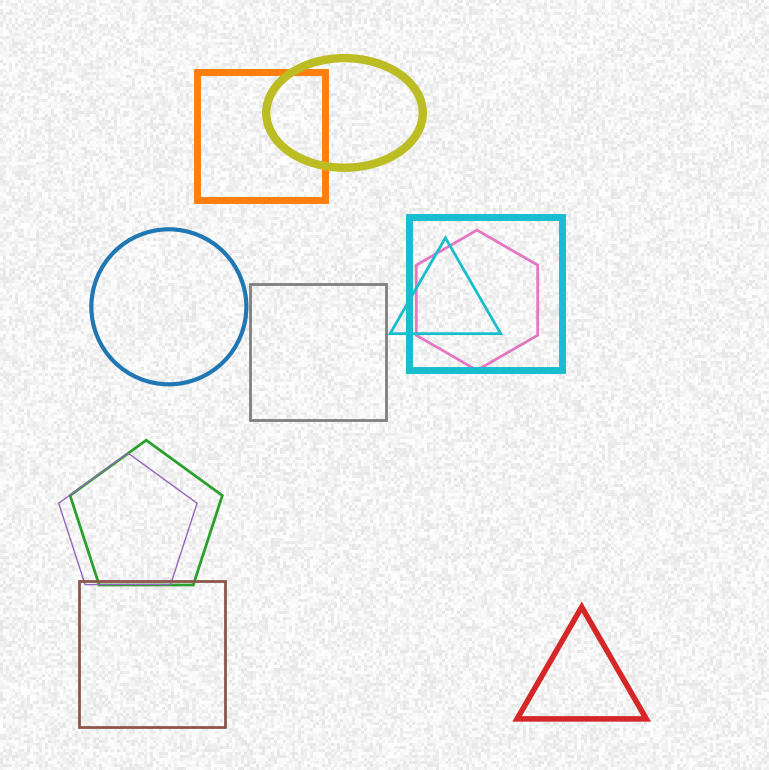[{"shape": "circle", "thickness": 1.5, "radius": 0.5, "center": [0.219, 0.602]}, {"shape": "square", "thickness": 2.5, "radius": 0.41, "center": [0.339, 0.823]}, {"shape": "pentagon", "thickness": 1, "radius": 0.52, "center": [0.19, 0.324]}, {"shape": "triangle", "thickness": 2, "radius": 0.48, "center": [0.755, 0.115]}, {"shape": "pentagon", "thickness": 0.5, "radius": 0.47, "center": [0.166, 0.317]}, {"shape": "square", "thickness": 1, "radius": 0.48, "center": [0.198, 0.151]}, {"shape": "hexagon", "thickness": 1, "radius": 0.46, "center": [0.619, 0.61]}, {"shape": "square", "thickness": 1, "radius": 0.44, "center": [0.413, 0.543]}, {"shape": "oval", "thickness": 3, "radius": 0.51, "center": [0.447, 0.853]}, {"shape": "triangle", "thickness": 1, "radius": 0.41, "center": [0.578, 0.608]}, {"shape": "square", "thickness": 2.5, "radius": 0.5, "center": [0.63, 0.619]}]